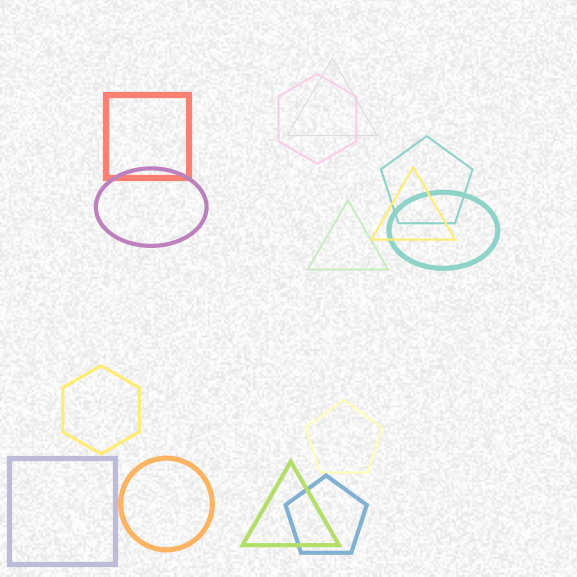[{"shape": "pentagon", "thickness": 1, "radius": 0.42, "center": [0.739, 0.68]}, {"shape": "oval", "thickness": 2.5, "radius": 0.47, "center": [0.768, 0.6]}, {"shape": "pentagon", "thickness": 1, "radius": 0.35, "center": [0.595, 0.237]}, {"shape": "square", "thickness": 2.5, "radius": 0.46, "center": [0.108, 0.115]}, {"shape": "square", "thickness": 3, "radius": 0.36, "center": [0.255, 0.763]}, {"shape": "pentagon", "thickness": 2, "radius": 0.37, "center": [0.565, 0.102]}, {"shape": "circle", "thickness": 2.5, "radius": 0.4, "center": [0.288, 0.126]}, {"shape": "triangle", "thickness": 2, "radius": 0.48, "center": [0.504, 0.103]}, {"shape": "hexagon", "thickness": 1, "radius": 0.39, "center": [0.55, 0.793]}, {"shape": "triangle", "thickness": 0.5, "radius": 0.45, "center": [0.575, 0.809]}, {"shape": "oval", "thickness": 2, "radius": 0.48, "center": [0.262, 0.64]}, {"shape": "triangle", "thickness": 1, "radius": 0.4, "center": [0.602, 0.573]}, {"shape": "hexagon", "thickness": 1.5, "radius": 0.38, "center": [0.175, 0.29]}, {"shape": "triangle", "thickness": 1, "radius": 0.42, "center": [0.716, 0.626]}]